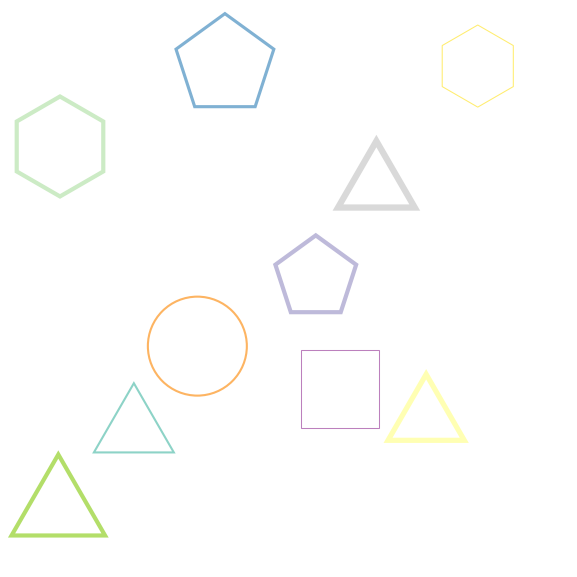[{"shape": "triangle", "thickness": 1, "radius": 0.4, "center": [0.232, 0.256]}, {"shape": "triangle", "thickness": 2.5, "radius": 0.38, "center": [0.738, 0.275]}, {"shape": "pentagon", "thickness": 2, "radius": 0.37, "center": [0.547, 0.518]}, {"shape": "pentagon", "thickness": 1.5, "radius": 0.45, "center": [0.389, 0.886]}, {"shape": "circle", "thickness": 1, "radius": 0.43, "center": [0.342, 0.4]}, {"shape": "triangle", "thickness": 2, "radius": 0.47, "center": [0.101, 0.119]}, {"shape": "triangle", "thickness": 3, "radius": 0.38, "center": [0.652, 0.678]}, {"shape": "square", "thickness": 0.5, "radius": 0.34, "center": [0.588, 0.326]}, {"shape": "hexagon", "thickness": 2, "radius": 0.43, "center": [0.104, 0.746]}, {"shape": "hexagon", "thickness": 0.5, "radius": 0.36, "center": [0.827, 0.885]}]